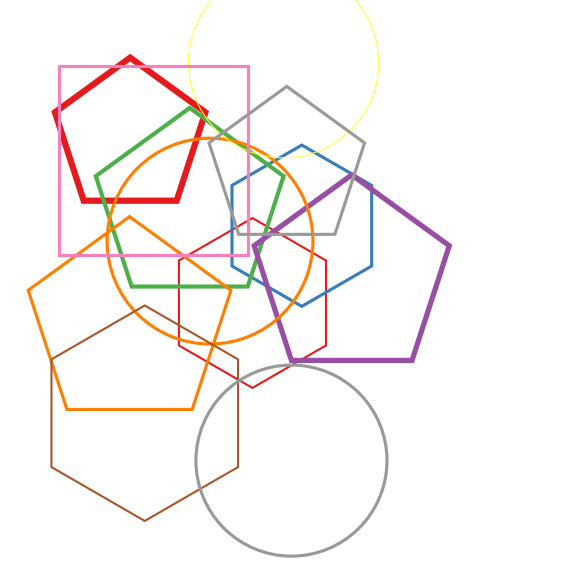[{"shape": "hexagon", "thickness": 1, "radius": 0.74, "center": [0.437, 0.474]}, {"shape": "pentagon", "thickness": 3, "radius": 0.68, "center": [0.225, 0.762]}, {"shape": "hexagon", "thickness": 1.5, "radius": 0.7, "center": [0.523, 0.608]}, {"shape": "pentagon", "thickness": 2, "radius": 0.85, "center": [0.328, 0.641]}, {"shape": "pentagon", "thickness": 2.5, "radius": 0.89, "center": [0.609, 0.519]}, {"shape": "pentagon", "thickness": 1.5, "radius": 0.92, "center": [0.224, 0.439]}, {"shape": "circle", "thickness": 1.5, "radius": 0.89, "center": [0.364, 0.582]}, {"shape": "circle", "thickness": 0.5, "radius": 0.82, "center": [0.491, 0.891]}, {"shape": "hexagon", "thickness": 1, "radius": 0.93, "center": [0.251, 0.284]}, {"shape": "square", "thickness": 1.5, "radius": 0.82, "center": [0.266, 0.721]}, {"shape": "pentagon", "thickness": 1.5, "radius": 0.71, "center": [0.497, 0.708]}, {"shape": "circle", "thickness": 1.5, "radius": 0.83, "center": [0.505, 0.202]}]